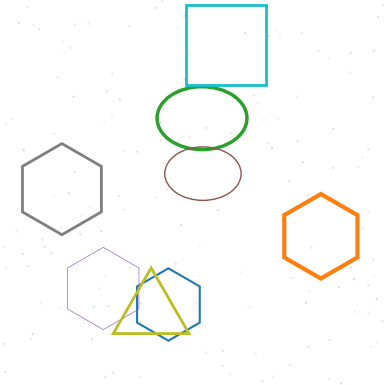[{"shape": "hexagon", "thickness": 1.5, "radius": 0.47, "center": [0.437, 0.209]}, {"shape": "hexagon", "thickness": 3, "radius": 0.55, "center": [0.833, 0.386]}, {"shape": "oval", "thickness": 2.5, "radius": 0.58, "center": [0.525, 0.693]}, {"shape": "hexagon", "thickness": 0.5, "radius": 0.53, "center": [0.268, 0.251]}, {"shape": "oval", "thickness": 1, "radius": 0.5, "center": [0.527, 0.549]}, {"shape": "hexagon", "thickness": 2, "radius": 0.59, "center": [0.161, 0.509]}, {"shape": "triangle", "thickness": 2, "radius": 0.57, "center": [0.393, 0.19]}, {"shape": "square", "thickness": 2, "radius": 0.52, "center": [0.588, 0.883]}]